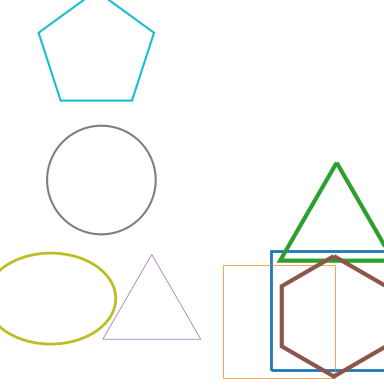[{"shape": "square", "thickness": 2, "radius": 0.77, "center": [0.859, 0.194]}, {"shape": "square", "thickness": 0.5, "radius": 0.73, "center": [0.724, 0.165]}, {"shape": "triangle", "thickness": 3, "radius": 0.85, "center": [0.874, 0.408]}, {"shape": "triangle", "thickness": 0.5, "radius": 0.73, "center": [0.394, 0.192]}, {"shape": "hexagon", "thickness": 3, "radius": 0.78, "center": [0.867, 0.179]}, {"shape": "circle", "thickness": 1.5, "radius": 0.71, "center": [0.263, 0.532]}, {"shape": "oval", "thickness": 2, "radius": 0.84, "center": [0.132, 0.224]}, {"shape": "pentagon", "thickness": 1.5, "radius": 0.79, "center": [0.25, 0.866]}]